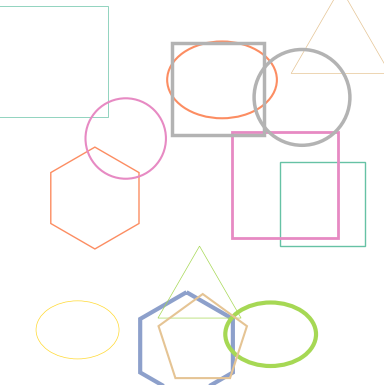[{"shape": "square", "thickness": 1, "radius": 0.55, "center": [0.837, 0.469]}, {"shape": "square", "thickness": 0.5, "radius": 0.72, "center": [0.138, 0.839]}, {"shape": "oval", "thickness": 1.5, "radius": 0.71, "center": [0.577, 0.793]}, {"shape": "hexagon", "thickness": 1, "radius": 0.66, "center": [0.246, 0.486]}, {"shape": "hexagon", "thickness": 3, "radius": 0.69, "center": [0.484, 0.102]}, {"shape": "circle", "thickness": 1.5, "radius": 0.52, "center": [0.327, 0.64]}, {"shape": "square", "thickness": 2, "radius": 0.69, "center": [0.74, 0.52]}, {"shape": "triangle", "thickness": 0.5, "radius": 0.62, "center": [0.518, 0.236]}, {"shape": "oval", "thickness": 3, "radius": 0.59, "center": [0.703, 0.132]}, {"shape": "oval", "thickness": 0.5, "radius": 0.54, "center": [0.201, 0.143]}, {"shape": "triangle", "thickness": 0.5, "radius": 0.74, "center": [0.885, 0.883]}, {"shape": "pentagon", "thickness": 1.5, "radius": 0.6, "center": [0.527, 0.116]}, {"shape": "square", "thickness": 2.5, "radius": 0.6, "center": [0.566, 0.769]}, {"shape": "circle", "thickness": 2.5, "radius": 0.62, "center": [0.784, 0.747]}]